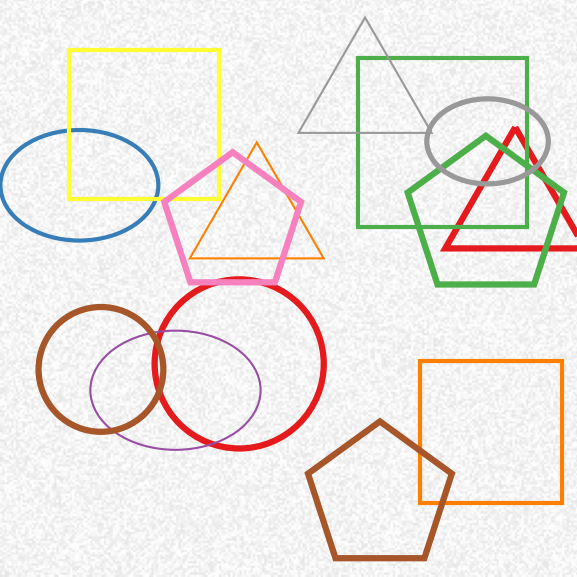[{"shape": "triangle", "thickness": 3, "radius": 0.7, "center": [0.892, 0.639]}, {"shape": "circle", "thickness": 3, "radius": 0.73, "center": [0.414, 0.369]}, {"shape": "oval", "thickness": 2, "radius": 0.68, "center": [0.137, 0.678]}, {"shape": "square", "thickness": 2, "radius": 0.73, "center": [0.766, 0.752]}, {"shape": "pentagon", "thickness": 3, "radius": 0.71, "center": [0.841, 0.622]}, {"shape": "oval", "thickness": 1, "radius": 0.74, "center": [0.304, 0.323]}, {"shape": "square", "thickness": 2, "radius": 0.61, "center": [0.85, 0.251]}, {"shape": "triangle", "thickness": 1, "radius": 0.67, "center": [0.445, 0.619]}, {"shape": "square", "thickness": 2, "radius": 0.65, "center": [0.249, 0.784]}, {"shape": "pentagon", "thickness": 3, "radius": 0.65, "center": [0.658, 0.138]}, {"shape": "circle", "thickness": 3, "radius": 0.54, "center": [0.175, 0.359]}, {"shape": "pentagon", "thickness": 3, "radius": 0.62, "center": [0.403, 0.611]}, {"shape": "oval", "thickness": 2.5, "radius": 0.53, "center": [0.844, 0.754]}, {"shape": "triangle", "thickness": 1, "radius": 0.67, "center": [0.632, 0.836]}]